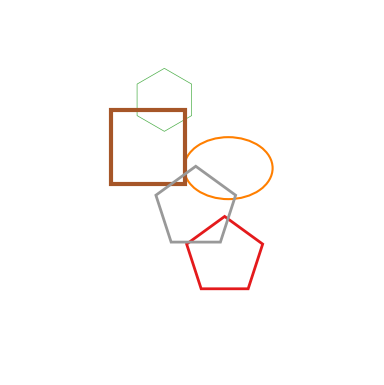[{"shape": "pentagon", "thickness": 2, "radius": 0.52, "center": [0.584, 0.334]}, {"shape": "hexagon", "thickness": 0.5, "radius": 0.41, "center": [0.427, 0.741]}, {"shape": "oval", "thickness": 1.5, "radius": 0.57, "center": [0.593, 0.563]}, {"shape": "square", "thickness": 3, "radius": 0.48, "center": [0.385, 0.618]}, {"shape": "pentagon", "thickness": 2, "radius": 0.54, "center": [0.508, 0.459]}]